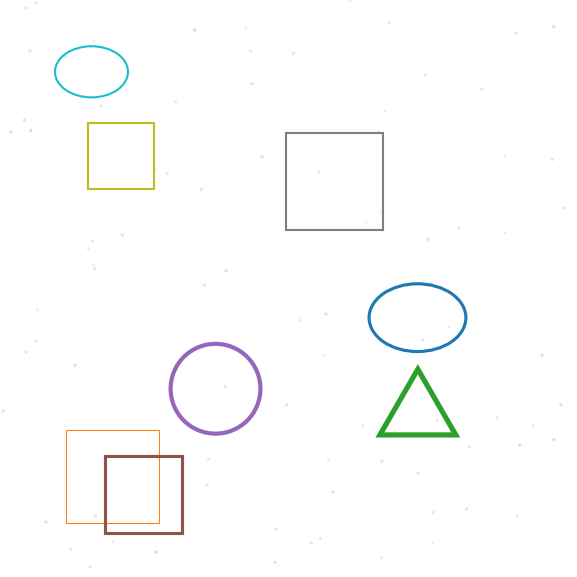[{"shape": "oval", "thickness": 1.5, "radius": 0.42, "center": [0.723, 0.449]}, {"shape": "square", "thickness": 0.5, "radius": 0.4, "center": [0.195, 0.174]}, {"shape": "triangle", "thickness": 2.5, "radius": 0.38, "center": [0.724, 0.284]}, {"shape": "circle", "thickness": 2, "radius": 0.39, "center": [0.373, 0.326]}, {"shape": "square", "thickness": 1.5, "radius": 0.33, "center": [0.249, 0.143]}, {"shape": "square", "thickness": 1, "radius": 0.42, "center": [0.579, 0.684]}, {"shape": "square", "thickness": 1, "radius": 0.29, "center": [0.209, 0.729]}, {"shape": "oval", "thickness": 1, "radius": 0.32, "center": [0.158, 0.875]}]